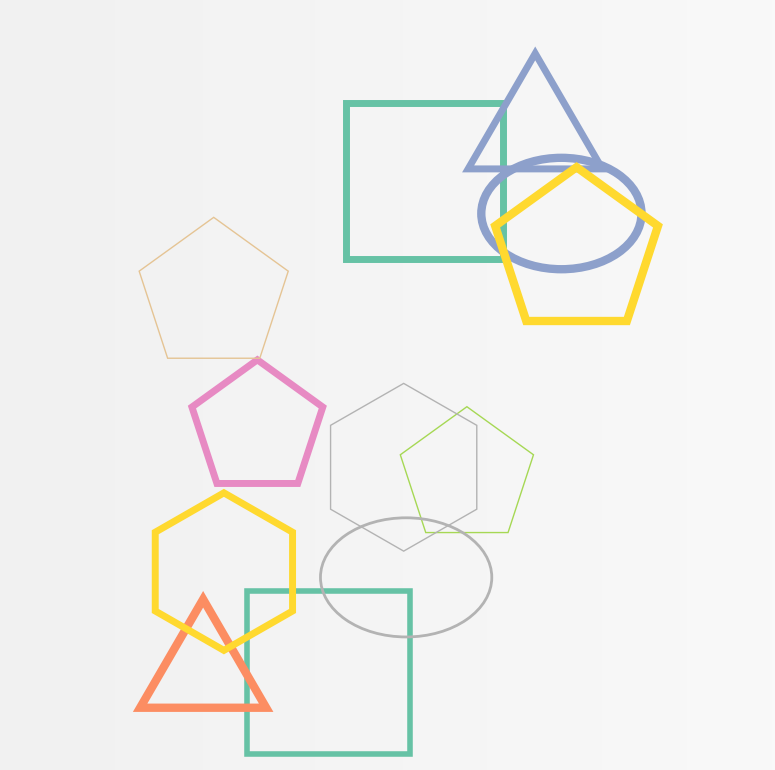[{"shape": "square", "thickness": 2, "radius": 0.53, "center": [0.423, 0.127]}, {"shape": "square", "thickness": 2.5, "radius": 0.51, "center": [0.548, 0.765]}, {"shape": "triangle", "thickness": 3, "radius": 0.47, "center": [0.262, 0.128]}, {"shape": "oval", "thickness": 3, "radius": 0.52, "center": [0.724, 0.723]}, {"shape": "triangle", "thickness": 2.5, "radius": 0.5, "center": [0.691, 0.831]}, {"shape": "pentagon", "thickness": 2.5, "radius": 0.44, "center": [0.332, 0.444]}, {"shape": "pentagon", "thickness": 0.5, "radius": 0.45, "center": [0.602, 0.381]}, {"shape": "hexagon", "thickness": 2.5, "radius": 0.51, "center": [0.289, 0.258]}, {"shape": "pentagon", "thickness": 3, "radius": 0.55, "center": [0.744, 0.672]}, {"shape": "pentagon", "thickness": 0.5, "radius": 0.51, "center": [0.276, 0.617]}, {"shape": "oval", "thickness": 1, "radius": 0.55, "center": [0.524, 0.25]}, {"shape": "hexagon", "thickness": 0.5, "radius": 0.54, "center": [0.521, 0.393]}]